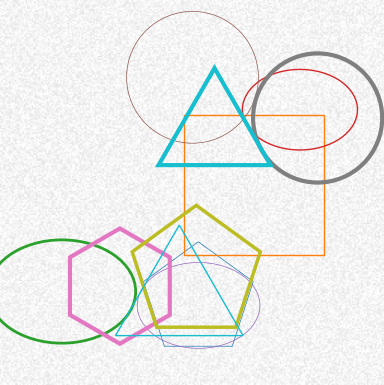[{"shape": "pentagon", "thickness": 0.5, "radius": 0.75, "center": [0.515, 0.222]}, {"shape": "square", "thickness": 1, "radius": 0.91, "center": [0.659, 0.519]}, {"shape": "oval", "thickness": 2, "radius": 0.96, "center": [0.161, 0.243]}, {"shape": "oval", "thickness": 1, "radius": 0.75, "center": [0.779, 0.715]}, {"shape": "oval", "thickness": 0.5, "radius": 0.8, "center": [0.516, 0.207]}, {"shape": "circle", "thickness": 0.5, "radius": 0.86, "center": [0.5, 0.799]}, {"shape": "hexagon", "thickness": 3, "radius": 0.75, "center": [0.311, 0.257]}, {"shape": "circle", "thickness": 3, "radius": 0.84, "center": [0.825, 0.694]}, {"shape": "pentagon", "thickness": 2.5, "radius": 0.87, "center": [0.51, 0.292]}, {"shape": "triangle", "thickness": 3, "radius": 0.84, "center": [0.557, 0.655]}, {"shape": "triangle", "thickness": 1, "radius": 0.96, "center": [0.466, 0.224]}]